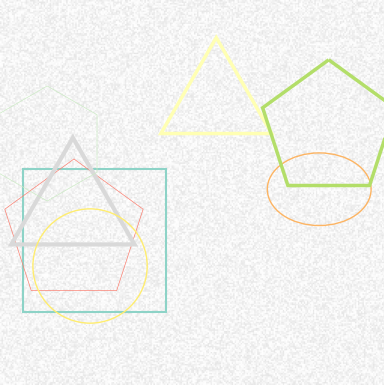[{"shape": "square", "thickness": 1.5, "radius": 0.93, "center": [0.245, 0.376]}, {"shape": "triangle", "thickness": 2.5, "radius": 0.83, "center": [0.562, 0.736]}, {"shape": "pentagon", "thickness": 0.5, "radius": 0.94, "center": [0.192, 0.398]}, {"shape": "oval", "thickness": 1, "radius": 0.67, "center": [0.829, 0.509]}, {"shape": "pentagon", "thickness": 2.5, "radius": 0.9, "center": [0.854, 0.664]}, {"shape": "triangle", "thickness": 3, "radius": 0.92, "center": [0.189, 0.457]}, {"shape": "hexagon", "thickness": 0.5, "radius": 0.75, "center": [0.123, 0.627]}, {"shape": "circle", "thickness": 1, "radius": 0.74, "center": [0.234, 0.309]}]